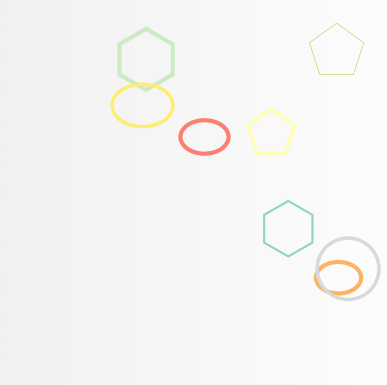[{"shape": "hexagon", "thickness": 1.5, "radius": 0.36, "center": [0.744, 0.406]}, {"shape": "pentagon", "thickness": 2.5, "radius": 0.32, "center": [0.7, 0.654]}, {"shape": "oval", "thickness": 3, "radius": 0.31, "center": [0.528, 0.644]}, {"shape": "oval", "thickness": 3, "radius": 0.29, "center": [0.874, 0.279]}, {"shape": "pentagon", "thickness": 0.5, "radius": 0.37, "center": [0.869, 0.866]}, {"shape": "circle", "thickness": 2.5, "radius": 0.4, "center": [0.898, 0.302]}, {"shape": "hexagon", "thickness": 3, "radius": 0.4, "center": [0.377, 0.846]}, {"shape": "oval", "thickness": 2.5, "radius": 0.39, "center": [0.368, 0.726]}]